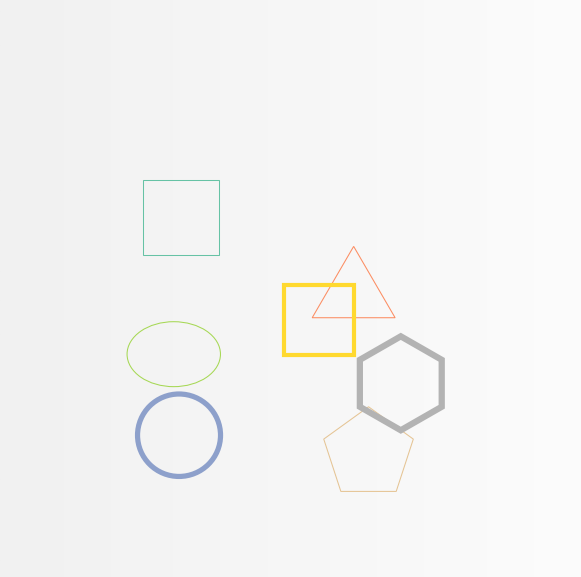[{"shape": "square", "thickness": 0.5, "radius": 0.33, "center": [0.312, 0.622]}, {"shape": "triangle", "thickness": 0.5, "radius": 0.41, "center": [0.608, 0.49]}, {"shape": "circle", "thickness": 2.5, "radius": 0.36, "center": [0.308, 0.246]}, {"shape": "oval", "thickness": 0.5, "radius": 0.4, "center": [0.299, 0.386]}, {"shape": "square", "thickness": 2, "radius": 0.3, "center": [0.549, 0.445]}, {"shape": "pentagon", "thickness": 0.5, "radius": 0.41, "center": [0.634, 0.214]}, {"shape": "hexagon", "thickness": 3, "radius": 0.41, "center": [0.69, 0.335]}]